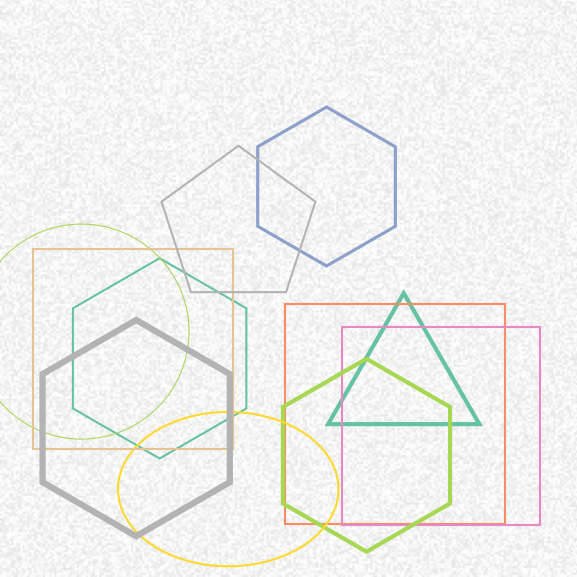[{"shape": "triangle", "thickness": 2, "radius": 0.76, "center": [0.699, 0.34]}, {"shape": "hexagon", "thickness": 1, "radius": 0.87, "center": [0.276, 0.379]}, {"shape": "square", "thickness": 1, "radius": 0.95, "center": [0.685, 0.282]}, {"shape": "hexagon", "thickness": 1.5, "radius": 0.69, "center": [0.565, 0.676]}, {"shape": "square", "thickness": 1, "radius": 0.86, "center": [0.763, 0.261]}, {"shape": "circle", "thickness": 0.5, "radius": 0.93, "center": [0.141, 0.425]}, {"shape": "hexagon", "thickness": 2, "radius": 0.84, "center": [0.635, 0.211]}, {"shape": "oval", "thickness": 1, "radius": 0.95, "center": [0.395, 0.152]}, {"shape": "square", "thickness": 1, "radius": 0.86, "center": [0.23, 0.395]}, {"shape": "hexagon", "thickness": 3, "radius": 0.94, "center": [0.236, 0.258]}, {"shape": "pentagon", "thickness": 1, "radius": 0.7, "center": [0.413, 0.607]}]